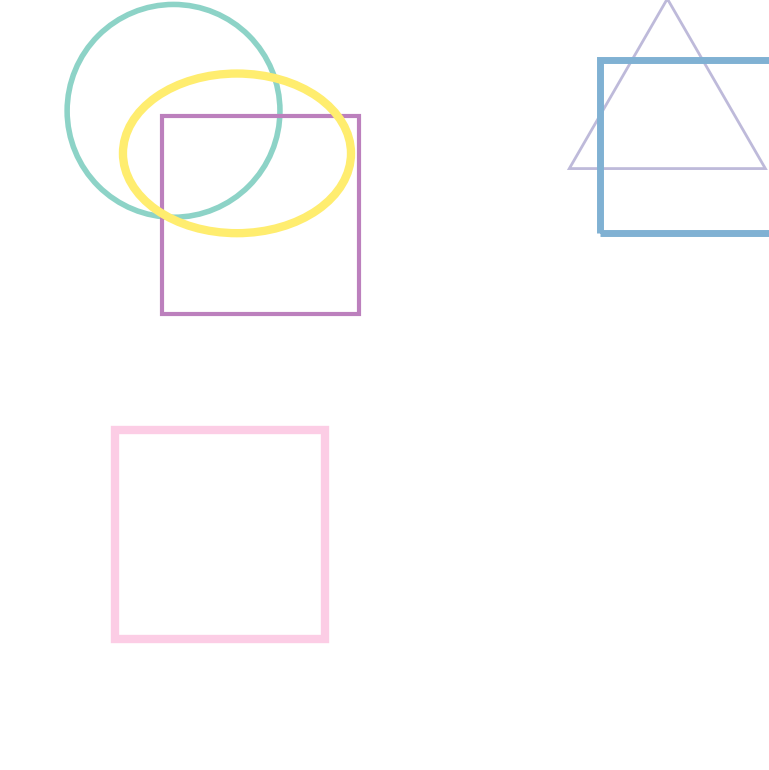[{"shape": "circle", "thickness": 2, "radius": 0.69, "center": [0.225, 0.856]}, {"shape": "triangle", "thickness": 1, "radius": 0.74, "center": [0.867, 0.855]}, {"shape": "square", "thickness": 2.5, "radius": 0.56, "center": [0.892, 0.81]}, {"shape": "square", "thickness": 3, "radius": 0.68, "center": [0.286, 0.306]}, {"shape": "square", "thickness": 1.5, "radius": 0.64, "center": [0.338, 0.72]}, {"shape": "oval", "thickness": 3, "radius": 0.74, "center": [0.308, 0.801]}]